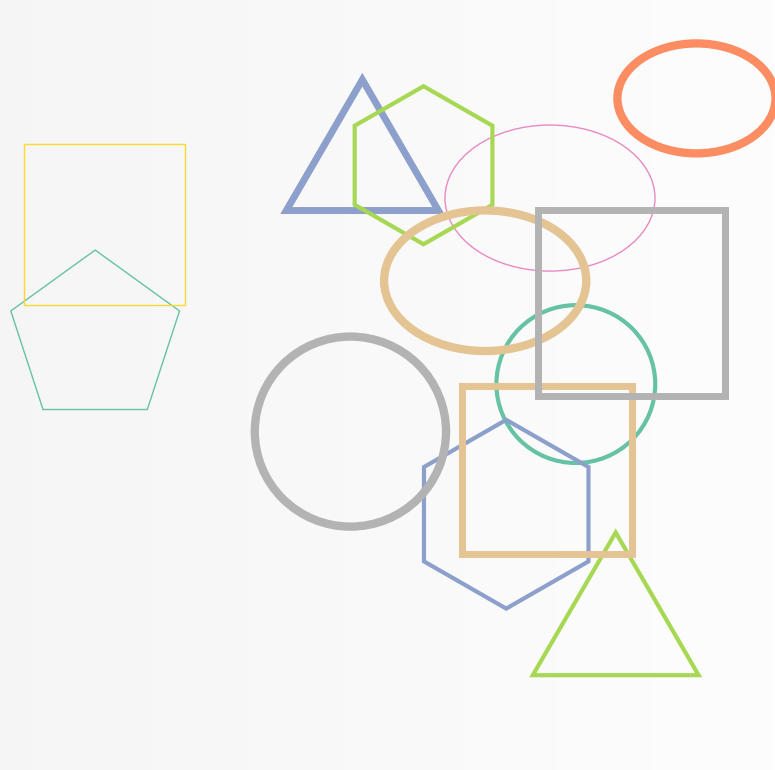[{"shape": "circle", "thickness": 1.5, "radius": 0.51, "center": [0.743, 0.501]}, {"shape": "pentagon", "thickness": 0.5, "radius": 0.57, "center": [0.123, 0.561]}, {"shape": "oval", "thickness": 3, "radius": 0.51, "center": [0.899, 0.872]}, {"shape": "triangle", "thickness": 2.5, "radius": 0.57, "center": [0.468, 0.783]}, {"shape": "hexagon", "thickness": 1.5, "radius": 0.61, "center": [0.653, 0.332]}, {"shape": "oval", "thickness": 0.5, "radius": 0.68, "center": [0.71, 0.743]}, {"shape": "triangle", "thickness": 1.5, "radius": 0.62, "center": [0.794, 0.185]}, {"shape": "hexagon", "thickness": 1.5, "radius": 0.51, "center": [0.547, 0.785]}, {"shape": "square", "thickness": 0.5, "radius": 0.52, "center": [0.135, 0.708]}, {"shape": "oval", "thickness": 3, "radius": 0.65, "center": [0.626, 0.635]}, {"shape": "square", "thickness": 2.5, "radius": 0.55, "center": [0.706, 0.39]}, {"shape": "square", "thickness": 2.5, "radius": 0.6, "center": [0.815, 0.607]}, {"shape": "circle", "thickness": 3, "radius": 0.62, "center": [0.452, 0.439]}]